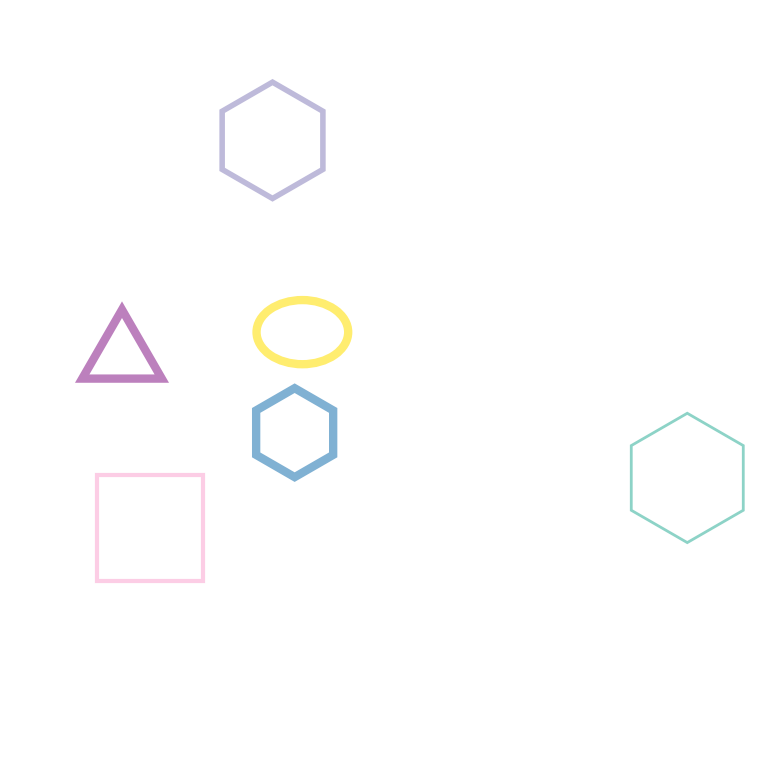[{"shape": "hexagon", "thickness": 1, "radius": 0.42, "center": [0.893, 0.379]}, {"shape": "hexagon", "thickness": 2, "radius": 0.38, "center": [0.354, 0.818]}, {"shape": "hexagon", "thickness": 3, "radius": 0.29, "center": [0.383, 0.438]}, {"shape": "square", "thickness": 1.5, "radius": 0.34, "center": [0.195, 0.315]}, {"shape": "triangle", "thickness": 3, "radius": 0.3, "center": [0.158, 0.538]}, {"shape": "oval", "thickness": 3, "radius": 0.3, "center": [0.393, 0.569]}]